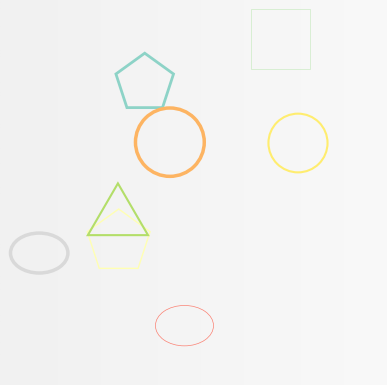[{"shape": "pentagon", "thickness": 2, "radius": 0.39, "center": [0.373, 0.784]}, {"shape": "pentagon", "thickness": 1, "radius": 0.43, "center": [0.306, 0.372]}, {"shape": "oval", "thickness": 0.5, "radius": 0.37, "center": [0.476, 0.154]}, {"shape": "circle", "thickness": 2.5, "radius": 0.44, "center": [0.438, 0.631]}, {"shape": "triangle", "thickness": 1.5, "radius": 0.45, "center": [0.304, 0.434]}, {"shape": "oval", "thickness": 2.5, "radius": 0.37, "center": [0.101, 0.343]}, {"shape": "square", "thickness": 0.5, "radius": 0.39, "center": [0.724, 0.898]}, {"shape": "circle", "thickness": 1.5, "radius": 0.38, "center": [0.769, 0.629]}]